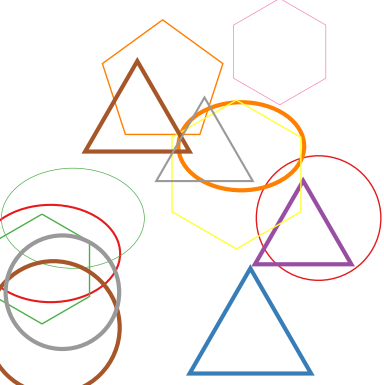[{"shape": "circle", "thickness": 1, "radius": 0.81, "center": [0.828, 0.434]}, {"shape": "oval", "thickness": 1.5, "radius": 0.9, "center": [0.131, 0.342]}, {"shape": "triangle", "thickness": 3, "radius": 0.91, "center": [0.65, 0.121]}, {"shape": "hexagon", "thickness": 1, "radius": 0.71, "center": [0.109, 0.301]}, {"shape": "oval", "thickness": 0.5, "radius": 0.93, "center": [0.189, 0.433]}, {"shape": "triangle", "thickness": 3, "radius": 0.72, "center": [0.787, 0.386]}, {"shape": "oval", "thickness": 3, "radius": 0.82, "center": [0.627, 0.62]}, {"shape": "pentagon", "thickness": 1, "radius": 0.82, "center": [0.422, 0.784]}, {"shape": "hexagon", "thickness": 1, "radius": 0.97, "center": [0.614, 0.547]}, {"shape": "circle", "thickness": 3, "radius": 0.86, "center": [0.139, 0.149]}, {"shape": "triangle", "thickness": 3, "radius": 0.78, "center": [0.357, 0.685]}, {"shape": "hexagon", "thickness": 0.5, "radius": 0.69, "center": [0.727, 0.866]}, {"shape": "triangle", "thickness": 1.5, "radius": 0.72, "center": [0.531, 0.602]}, {"shape": "circle", "thickness": 3, "radius": 0.74, "center": [0.162, 0.241]}]